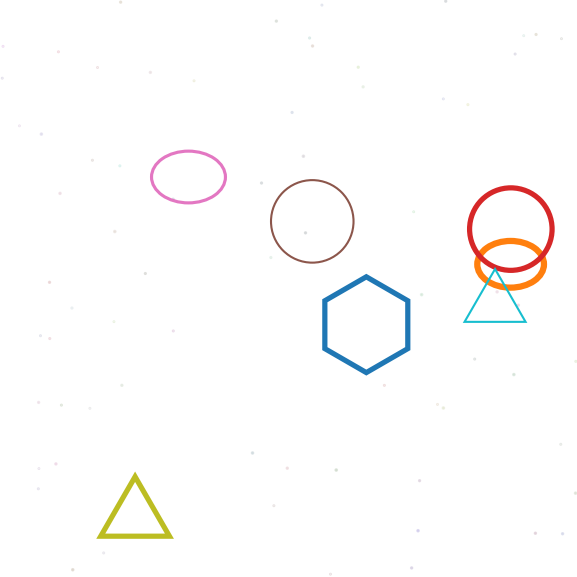[{"shape": "hexagon", "thickness": 2.5, "radius": 0.41, "center": [0.634, 0.437]}, {"shape": "oval", "thickness": 3, "radius": 0.29, "center": [0.884, 0.541]}, {"shape": "circle", "thickness": 2.5, "radius": 0.36, "center": [0.885, 0.602]}, {"shape": "circle", "thickness": 1, "radius": 0.36, "center": [0.541, 0.616]}, {"shape": "oval", "thickness": 1.5, "radius": 0.32, "center": [0.326, 0.693]}, {"shape": "triangle", "thickness": 2.5, "radius": 0.34, "center": [0.234, 0.105]}, {"shape": "triangle", "thickness": 1, "radius": 0.3, "center": [0.857, 0.472]}]